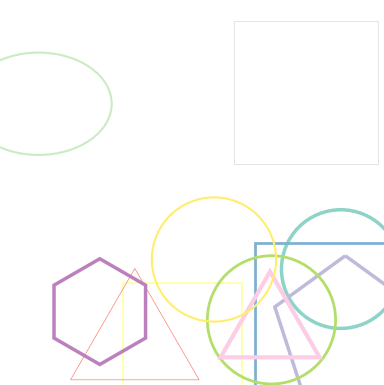[{"shape": "circle", "thickness": 2.5, "radius": 0.77, "center": [0.885, 0.301]}, {"shape": "square", "thickness": 1.5, "radius": 0.78, "center": [0.474, 0.109]}, {"shape": "pentagon", "thickness": 2.5, "radius": 0.96, "center": [0.897, 0.143]}, {"shape": "triangle", "thickness": 0.5, "radius": 0.96, "center": [0.35, 0.11]}, {"shape": "square", "thickness": 2, "radius": 0.99, "center": [0.861, 0.171]}, {"shape": "circle", "thickness": 2, "radius": 0.83, "center": [0.705, 0.169]}, {"shape": "triangle", "thickness": 3, "radius": 0.74, "center": [0.701, 0.146]}, {"shape": "square", "thickness": 0.5, "radius": 0.93, "center": [0.795, 0.76]}, {"shape": "hexagon", "thickness": 2.5, "radius": 0.69, "center": [0.259, 0.191]}, {"shape": "oval", "thickness": 1.5, "radius": 0.95, "center": [0.1, 0.73]}, {"shape": "circle", "thickness": 1.5, "radius": 0.81, "center": [0.556, 0.326]}]